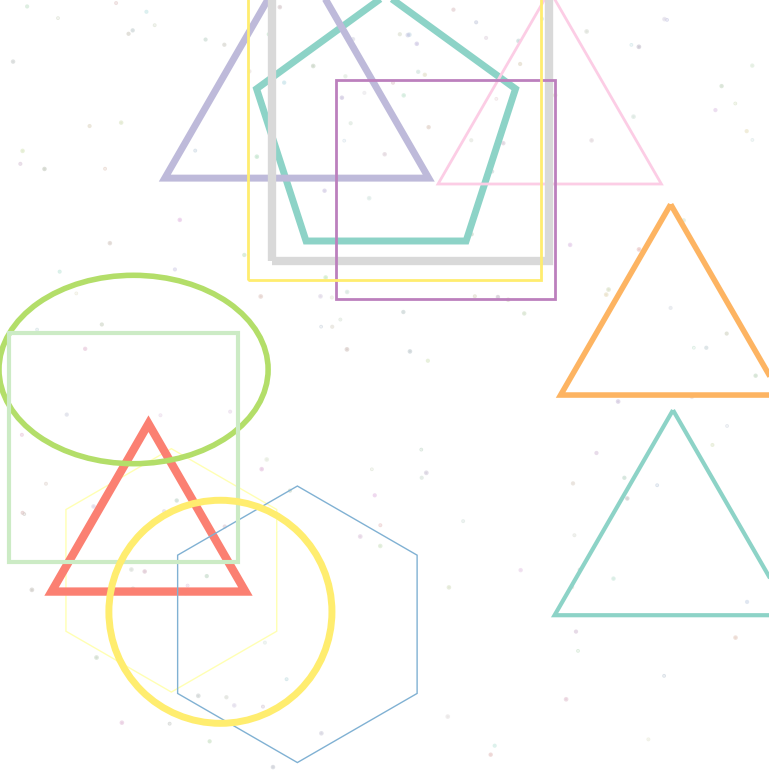[{"shape": "pentagon", "thickness": 2.5, "radius": 0.88, "center": [0.501, 0.83]}, {"shape": "triangle", "thickness": 1.5, "radius": 0.89, "center": [0.874, 0.29]}, {"shape": "hexagon", "thickness": 0.5, "radius": 0.79, "center": [0.223, 0.259]}, {"shape": "triangle", "thickness": 2.5, "radius": 0.99, "center": [0.385, 0.868]}, {"shape": "triangle", "thickness": 3, "radius": 0.73, "center": [0.193, 0.304]}, {"shape": "hexagon", "thickness": 0.5, "radius": 0.9, "center": [0.386, 0.189]}, {"shape": "triangle", "thickness": 2, "radius": 0.83, "center": [0.871, 0.57]}, {"shape": "oval", "thickness": 2, "radius": 0.87, "center": [0.173, 0.52]}, {"shape": "triangle", "thickness": 1, "radius": 0.84, "center": [0.714, 0.845]}, {"shape": "square", "thickness": 3, "radius": 0.9, "center": [0.533, 0.84]}, {"shape": "square", "thickness": 1, "radius": 0.71, "center": [0.578, 0.754]}, {"shape": "square", "thickness": 1.5, "radius": 0.74, "center": [0.16, 0.419]}, {"shape": "square", "thickness": 1, "radius": 0.95, "center": [0.512, 0.827]}, {"shape": "circle", "thickness": 2.5, "radius": 0.72, "center": [0.286, 0.205]}]